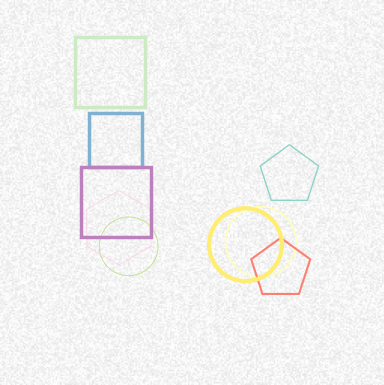[{"shape": "pentagon", "thickness": 1, "radius": 0.4, "center": [0.752, 0.544]}, {"shape": "circle", "thickness": 1, "radius": 0.46, "center": [0.677, 0.372]}, {"shape": "pentagon", "thickness": 1.5, "radius": 0.4, "center": [0.729, 0.302]}, {"shape": "square", "thickness": 2.5, "radius": 0.34, "center": [0.301, 0.636]}, {"shape": "circle", "thickness": 0.5, "radius": 0.38, "center": [0.334, 0.36]}, {"shape": "hexagon", "thickness": 0.5, "radius": 0.48, "center": [0.309, 0.408]}, {"shape": "square", "thickness": 2.5, "radius": 0.45, "center": [0.302, 0.476]}, {"shape": "square", "thickness": 2.5, "radius": 0.46, "center": [0.285, 0.813]}, {"shape": "circle", "thickness": 3, "radius": 0.47, "center": [0.638, 0.364]}]